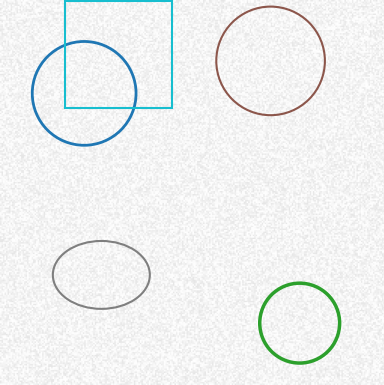[{"shape": "circle", "thickness": 2, "radius": 0.67, "center": [0.219, 0.757]}, {"shape": "circle", "thickness": 2.5, "radius": 0.52, "center": [0.778, 0.161]}, {"shape": "circle", "thickness": 1.5, "radius": 0.71, "center": [0.703, 0.842]}, {"shape": "oval", "thickness": 1.5, "radius": 0.63, "center": [0.263, 0.286]}, {"shape": "square", "thickness": 1.5, "radius": 0.7, "center": [0.308, 0.858]}]